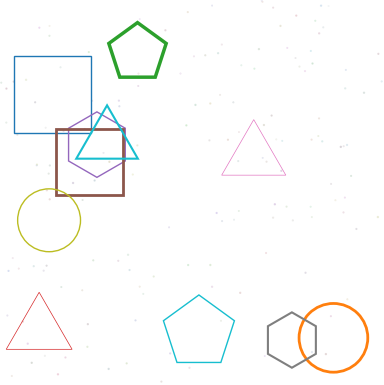[{"shape": "square", "thickness": 1, "radius": 0.5, "center": [0.136, 0.755]}, {"shape": "circle", "thickness": 2, "radius": 0.45, "center": [0.866, 0.123]}, {"shape": "pentagon", "thickness": 2.5, "radius": 0.39, "center": [0.357, 0.863]}, {"shape": "triangle", "thickness": 0.5, "radius": 0.49, "center": [0.102, 0.142]}, {"shape": "hexagon", "thickness": 1, "radius": 0.43, "center": [0.252, 0.624]}, {"shape": "square", "thickness": 2, "radius": 0.43, "center": [0.233, 0.58]}, {"shape": "triangle", "thickness": 0.5, "radius": 0.48, "center": [0.659, 0.593]}, {"shape": "hexagon", "thickness": 1.5, "radius": 0.36, "center": [0.758, 0.117]}, {"shape": "circle", "thickness": 1, "radius": 0.41, "center": [0.127, 0.428]}, {"shape": "triangle", "thickness": 1.5, "radius": 0.46, "center": [0.278, 0.634]}, {"shape": "pentagon", "thickness": 1, "radius": 0.48, "center": [0.517, 0.137]}]